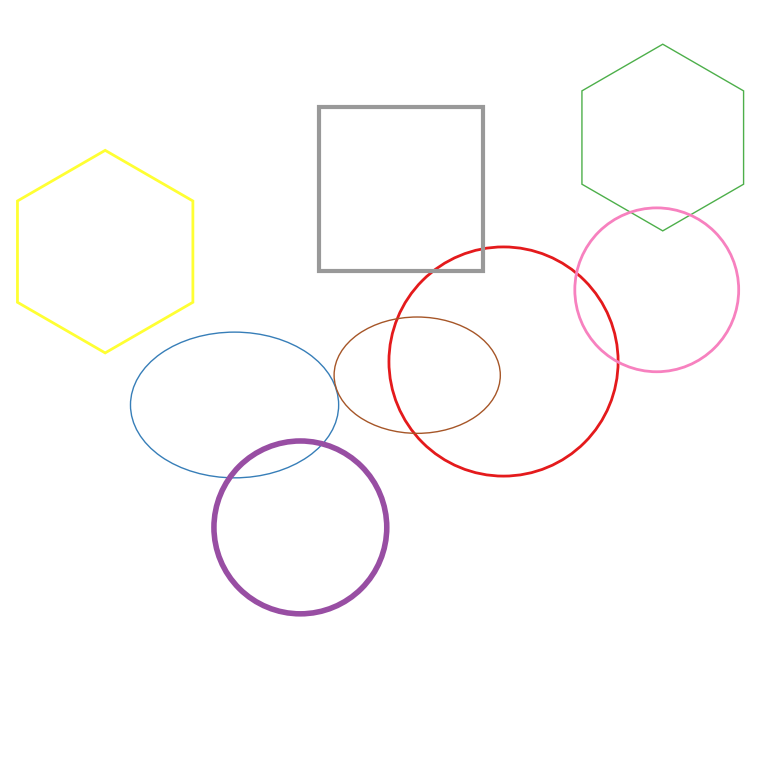[{"shape": "circle", "thickness": 1, "radius": 0.74, "center": [0.654, 0.531]}, {"shape": "oval", "thickness": 0.5, "radius": 0.68, "center": [0.305, 0.474]}, {"shape": "hexagon", "thickness": 0.5, "radius": 0.61, "center": [0.861, 0.821]}, {"shape": "circle", "thickness": 2, "radius": 0.56, "center": [0.39, 0.315]}, {"shape": "hexagon", "thickness": 1, "radius": 0.66, "center": [0.137, 0.673]}, {"shape": "oval", "thickness": 0.5, "radius": 0.54, "center": [0.542, 0.513]}, {"shape": "circle", "thickness": 1, "radius": 0.53, "center": [0.853, 0.624]}, {"shape": "square", "thickness": 1.5, "radius": 0.53, "center": [0.521, 0.755]}]